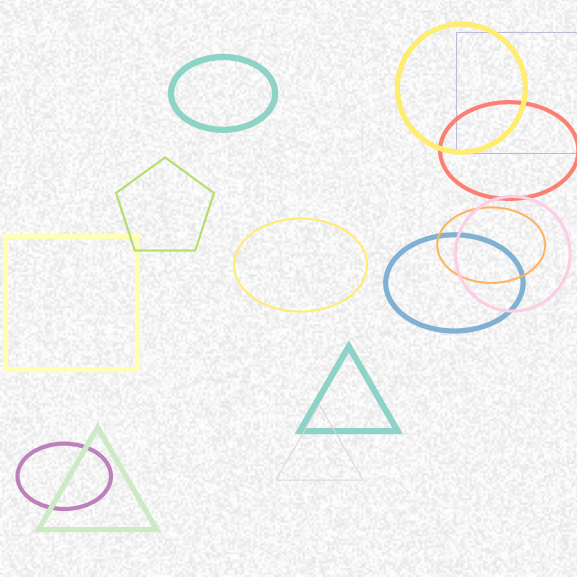[{"shape": "triangle", "thickness": 3, "radius": 0.49, "center": [0.604, 0.302]}, {"shape": "oval", "thickness": 3, "radius": 0.45, "center": [0.386, 0.837]}, {"shape": "square", "thickness": 2.5, "radius": 0.57, "center": [0.122, 0.475]}, {"shape": "square", "thickness": 0.5, "radius": 0.52, "center": [0.894, 0.84]}, {"shape": "oval", "thickness": 2, "radius": 0.6, "center": [0.882, 0.738]}, {"shape": "oval", "thickness": 2.5, "radius": 0.59, "center": [0.787, 0.509]}, {"shape": "oval", "thickness": 1, "radius": 0.47, "center": [0.851, 0.575]}, {"shape": "pentagon", "thickness": 1, "radius": 0.45, "center": [0.286, 0.637]}, {"shape": "circle", "thickness": 1.5, "radius": 0.5, "center": [0.888, 0.56]}, {"shape": "triangle", "thickness": 0.5, "radius": 0.44, "center": [0.553, 0.211]}, {"shape": "oval", "thickness": 2, "radius": 0.4, "center": [0.111, 0.174]}, {"shape": "triangle", "thickness": 2.5, "radius": 0.59, "center": [0.169, 0.141]}, {"shape": "circle", "thickness": 2.5, "radius": 0.55, "center": [0.799, 0.847]}, {"shape": "oval", "thickness": 1, "radius": 0.58, "center": [0.521, 0.54]}]